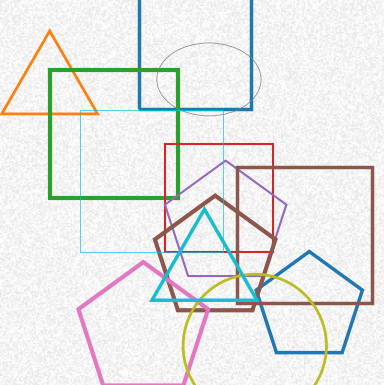[{"shape": "square", "thickness": 2.5, "radius": 0.73, "center": [0.507, 0.862]}, {"shape": "pentagon", "thickness": 2.5, "radius": 0.73, "center": [0.803, 0.201]}, {"shape": "triangle", "thickness": 2, "radius": 0.72, "center": [0.129, 0.776]}, {"shape": "square", "thickness": 3, "radius": 0.83, "center": [0.297, 0.652]}, {"shape": "square", "thickness": 1.5, "radius": 0.7, "center": [0.569, 0.485]}, {"shape": "pentagon", "thickness": 1.5, "radius": 0.83, "center": [0.586, 0.417]}, {"shape": "square", "thickness": 2.5, "radius": 0.88, "center": [0.79, 0.389]}, {"shape": "pentagon", "thickness": 3, "radius": 0.82, "center": [0.559, 0.327]}, {"shape": "pentagon", "thickness": 3, "radius": 0.89, "center": [0.372, 0.142]}, {"shape": "oval", "thickness": 0.5, "radius": 0.68, "center": [0.543, 0.794]}, {"shape": "circle", "thickness": 2, "radius": 0.93, "center": [0.662, 0.102]}, {"shape": "square", "thickness": 0.5, "radius": 0.92, "center": [0.394, 0.529]}, {"shape": "triangle", "thickness": 2.5, "radius": 0.79, "center": [0.531, 0.299]}]